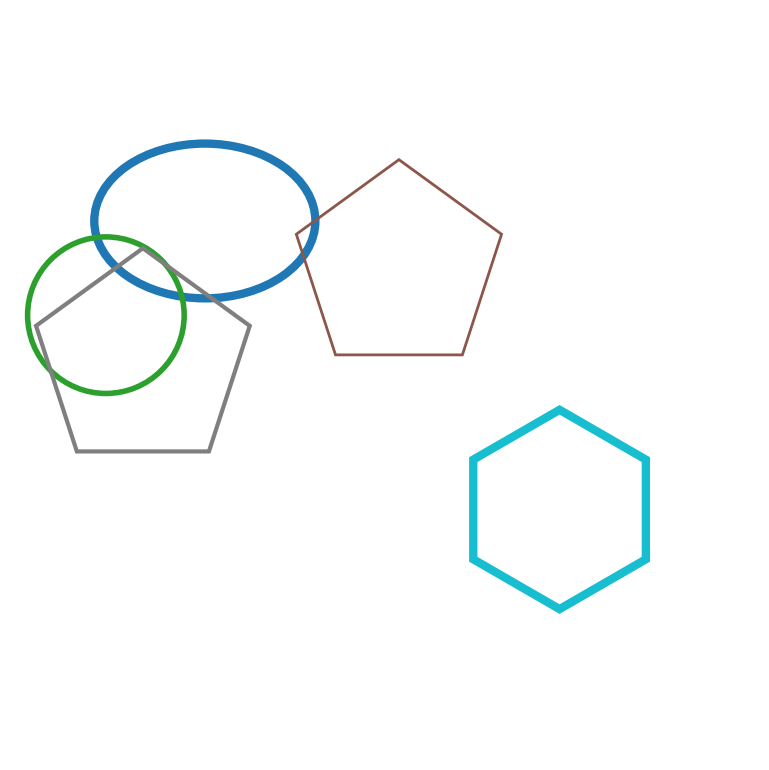[{"shape": "oval", "thickness": 3, "radius": 0.72, "center": [0.266, 0.713]}, {"shape": "circle", "thickness": 2, "radius": 0.51, "center": [0.138, 0.591]}, {"shape": "pentagon", "thickness": 1, "radius": 0.7, "center": [0.518, 0.652]}, {"shape": "pentagon", "thickness": 1.5, "radius": 0.73, "center": [0.186, 0.532]}, {"shape": "hexagon", "thickness": 3, "radius": 0.65, "center": [0.727, 0.338]}]